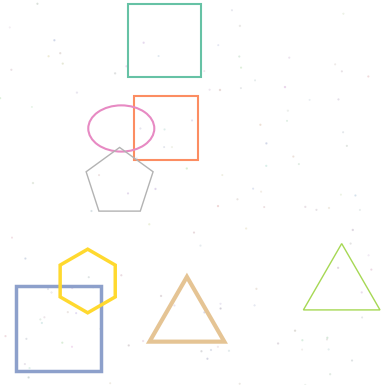[{"shape": "square", "thickness": 1.5, "radius": 0.48, "center": [0.427, 0.894]}, {"shape": "square", "thickness": 1.5, "radius": 0.42, "center": [0.431, 0.668]}, {"shape": "square", "thickness": 2.5, "radius": 0.55, "center": [0.153, 0.147]}, {"shape": "oval", "thickness": 1.5, "radius": 0.43, "center": [0.315, 0.666]}, {"shape": "triangle", "thickness": 1, "radius": 0.57, "center": [0.888, 0.252]}, {"shape": "hexagon", "thickness": 2.5, "radius": 0.41, "center": [0.228, 0.27]}, {"shape": "triangle", "thickness": 3, "radius": 0.56, "center": [0.486, 0.169]}, {"shape": "pentagon", "thickness": 1, "radius": 0.46, "center": [0.311, 0.526]}]